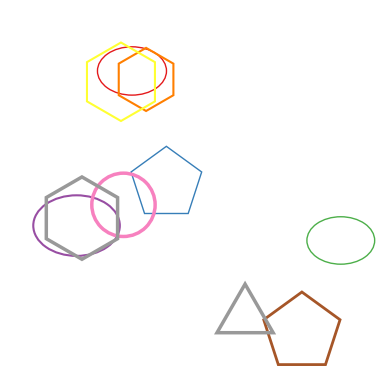[{"shape": "oval", "thickness": 1, "radius": 0.45, "center": [0.343, 0.816]}, {"shape": "pentagon", "thickness": 1, "radius": 0.48, "center": [0.432, 0.523]}, {"shape": "oval", "thickness": 1, "radius": 0.44, "center": [0.885, 0.375]}, {"shape": "oval", "thickness": 1.5, "radius": 0.56, "center": [0.199, 0.414]}, {"shape": "hexagon", "thickness": 1.5, "radius": 0.41, "center": [0.379, 0.794]}, {"shape": "hexagon", "thickness": 1.5, "radius": 0.51, "center": [0.314, 0.788]}, {"shape": "pentagon", "thickness": 2, "radius": 0.52, "center": [0.784, 0.137]}, {"shape": "circle", "thickness": 2.5, "radius": 0.41, "center": [0.321, 0.468]}, {"shape": "hexagon", "thickness": 2.5, "radius": 0.53, "center": [0.213, 0.433]}, {"shape": "triangle", "thickness": 2.5, "radius": 0.42, "center": [0.637, 0.178]}]